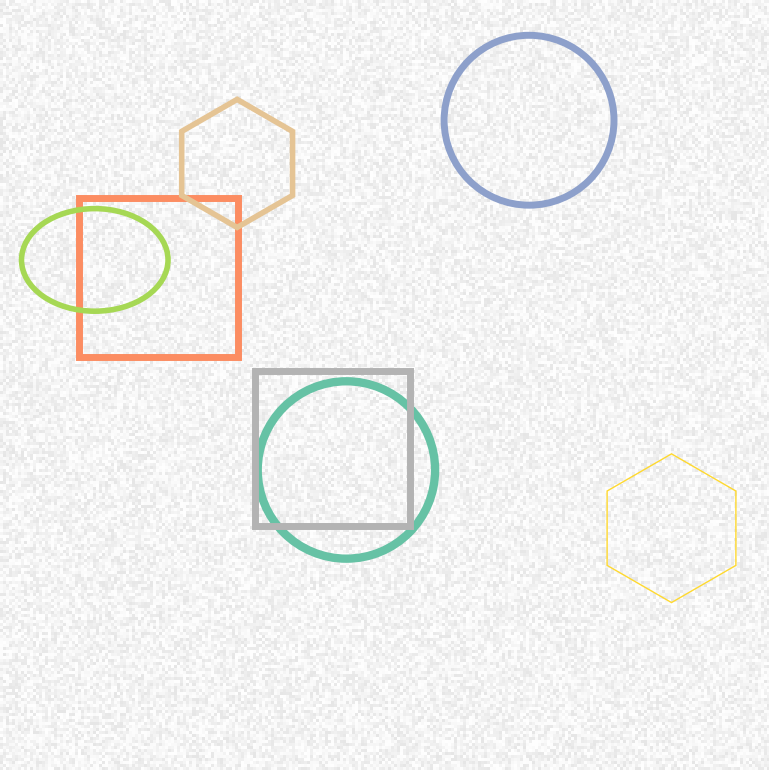[{"shape": "circle", "thickness": 3, "radius": 0.58, "center": [0.45, 0.39]}, {"shape": "square", "thickness": 2.5, "radius": 0.52, "center": [0.206, 0.64]}, {"shape": "circle", "thickness": 2.5, "radius": 0.55, "center": [0.687, 0.844]}, {"shape": "oval", "thickness": 2, "radius": 0.48, "center": [0.123, 0.662]}, {"shape": "hexagon", "thickness": 0.5, "radius": 0.48, "center": [0.872, 0.314]}, {"shape": "hexagon", "thickness": 2, "radius": 0.42, "center": [0.308, 0.788]}, {"shape": "square", "thickness": 2.5, "radius": 0.5, "center": [0.432, 0.417]}]